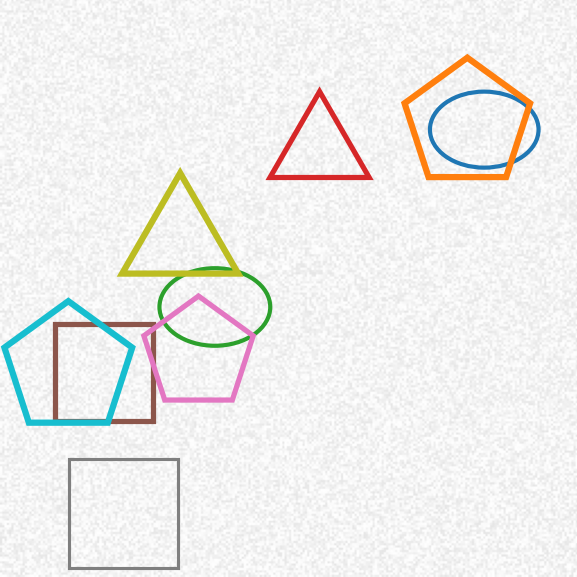[{"shape": "oval", "thickness": 2, "radius": 0.47, "center": [0.839, 0.775]}, {"shape": "pentagon", "thickness": 3, "radius": 0.57, "center": [0.809, 0.785]}, {"shape": "oval", "thickness": 2, "radius": 0.48, "center": [0.372, 0.468]}, {"shape": "triangle", "thickness": 2.5, "radius": 0.5, "center": [0.553, 0.741]}, {"shape": "square", "thickness": 2.5, "radius": 0.42, "center": [0.18, 0.354]}, {"shape": "pentagon", "thickness": 2.5, "radius": 0.5, "center": [0.344, 0.387]}, {"shape": "square", "thickness": 1.5, "radius": 0.47, "center": [0.213, 0.109]}, {"shape": "triangle", "thickness": 3, "radius": 0.58, "center": [0.312, 0.583]}, {"shape": "pentagon", "thickness": 3, "radius": 0.58, "center": [0.118, 0.361]}]